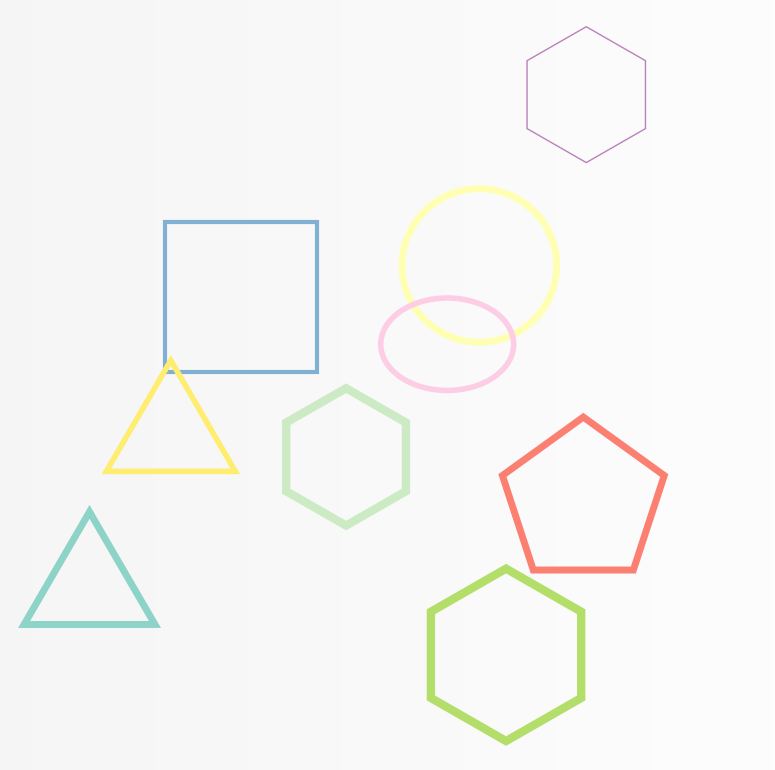[{"shape": "triangle", "thickness": 2.5, "radius": 0.49, "center": [0.116, 0.238]}, {"shape": "circle", "thickness": 2.5, "radius": 0.5, "center": [0.618, 0.655]}, {"shape": "pentagon", "thickness": 2.5, "radius": 0.55, "center": [0.753, 0.349]}, {"shape": "square", "thickness": 1.5, "radius": 0.49, "center": [0.311, 0.614]}, {"shape": "hexagon", "thickness": 3, "radius": 0.56, "center": [0.653, 0.15]}, {"shape": "oval", "thickness": 2, "radius": 0.43, "center": [0.577, 0.553]}, {"shape": "hexagon", "thickness": 0.5, "radius": 0.44, "center": [0.756, 0.877]}, {"shape": "hexagon", "thickness": 3, "radius": 0.45, "center": [0.447, 0.407]}, {"shape": "triangle", "thickness": 2, "radius": 0.48, "center": [0.22, 0.436]}]